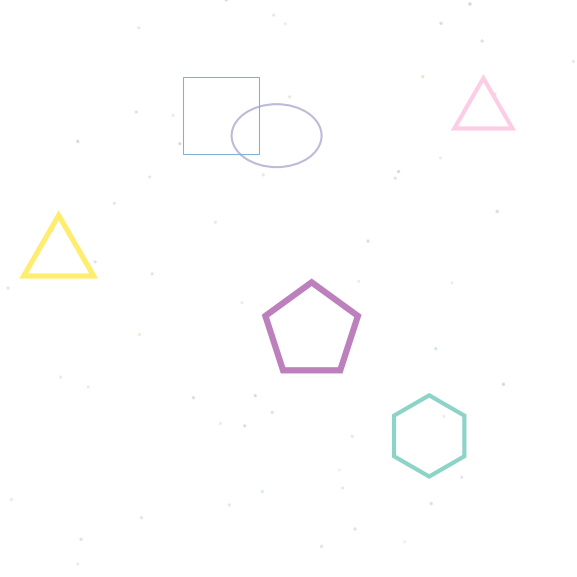[{"shape": "hexagon", "thickness": 2, "radius": 0.35, "center": [0.743, 0.244]}, {"shape": "oval", "thickness": 1, "radius": 0.39, "center": [0.479, 0.764]}, {"shape": "square", "thickness": 0.5, "radius": 0.33, "center": [0.383, 0.799]}, {"shape": "triangle", "thickness": 2, "radius": 0.29, "center": [0.837, 0.806]}, {"shape": "pentagon", "thickness": 3, "radius": 0.42, "center": [0.54, 0.426]}, {"shape": "triangle", "thickness": 2.5, "radius": 0.35, "center": [0.102, 0.556]}]